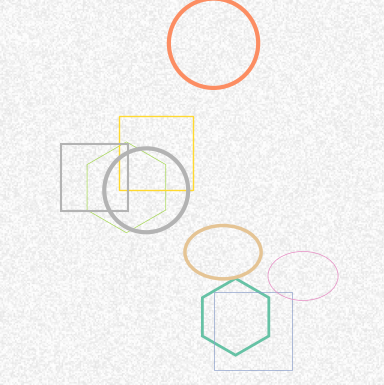[{"shape": "hexagon", "thickness": 2, "radius": 0.5, "center": [0.612, 0.177]}, {"shape": "circle", "thickness": 3, "radius": 0.58, "center": [0.555, 0.888]}, {"shape": "square", "thickness": 0.5, "radius": 0.5, "center": [0.657, 0.14]}, {"shape": "oval", "thickness": 0.5, "radius": 0.46, "center": [0.787, 0.283]}, {"shape": "hexagon", "thickness": 0.5, "radius": 0.59, "center": [0.328, 0.513]}, {"shape": "square", "thickness": 1, "radius": 0.48, "center": [0.406, 0.603]}, {"shape": "oval", "thickness": 2.5, "radius": 0.49, "center": [0.579, 0.345]}, {"shape": "square", "thickness": 1.5, "radius": 0.43, "center": [0.245, 0.539]}, {"shape": "circle", "thickness": 3, "radius": 0.54, "center": [0.38, 0.506]}]